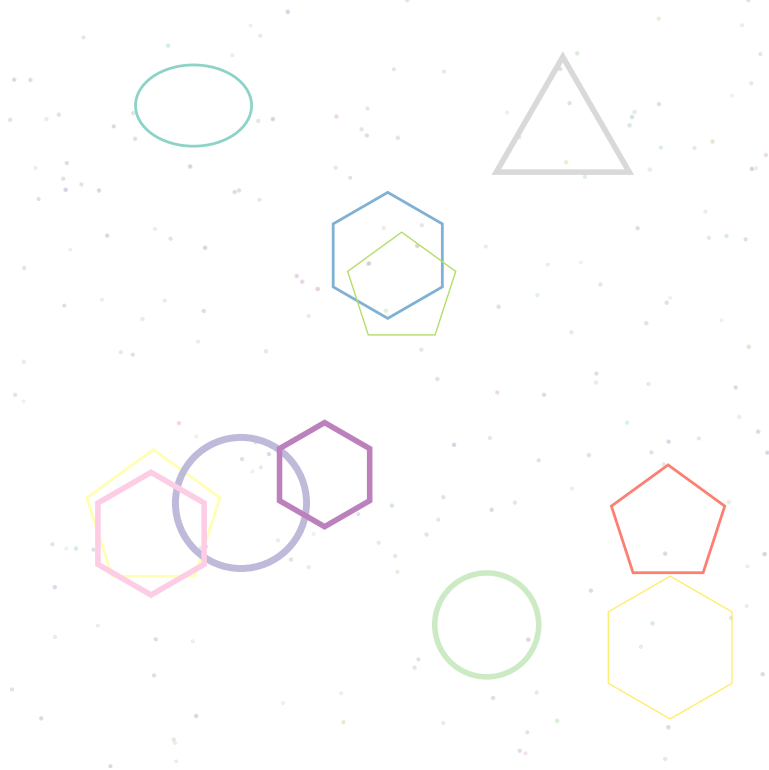[{"shape": "oval", "thickness": 1, "radius": 0.38, "center": [0.251, 0.863]}, {"shape": "pentagon", "thickness": 1, "radius": 0.45, "center": [0.199, 0.325]}, {"shape": "circle", "thickness": 2.5, "radius": 0.43, "center": [0.313, 0.347]}, {"shape": "pentagon", "thickness": 1, "radius": 0.39, "center": [0.868, 0.319]}, {"shape": "hexagon", "thickness": 1, "radius": 0.41, "center": [0.504, 0.668]}, {"shape": "pentagon", "thickness": 0.5, "radius": 0.37, "center": [0.522, 0.625]}, {"shape": "hexagon", "thickness": 2, "radius": 0.4, "center": [0.196, 0.307]}, {"shape": "triangle", "thickness": 2, "radius": 0.5, "center": [0.731, 0.826]}, {"shape": "hexagon", "thickness": 2, "radius": 0.34, "center": [0.422, 0.384]}, {"shape": "circle", "thickness": 2, "radius": 0.34, "center": [0.632, 0.188]}, {"shape": "hexagon", "thickness": 0.5, "radius": 0.46, "center": [0.87, 0.159]}]